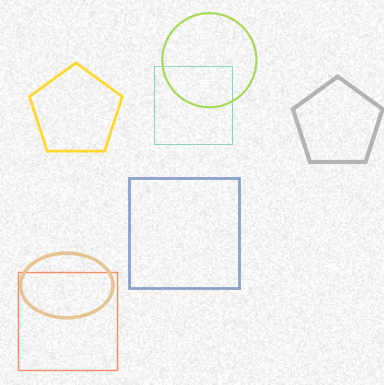[{"shape": "square", "thickness": 0.5, "radius": 0.51, "center": [0.502, 0.727]}, {"shape": "square", "thickness": 1, "radius": 0.64, "center": [0.175, 0.166]}, {"shape": "square", "thickness": 2, "radius": 0.71, "center": [0.477, 0.394]}, {"shape": "circle", "thickness": 1.5, "radius": 0.61, "center": [0.544, 0.844]}, {"shape": "pentagon", "thickness": 2, "radius": 0.63, "center": [0.197, 0.71]}, {"shape": "oval", "thickness": 2.5, "radius": 0.6, "center": [0.173, 0.259]}, {"shape": "pentagon", "thickness": 3, "radius": 0.61, "center": [0.877, 0.679]}]